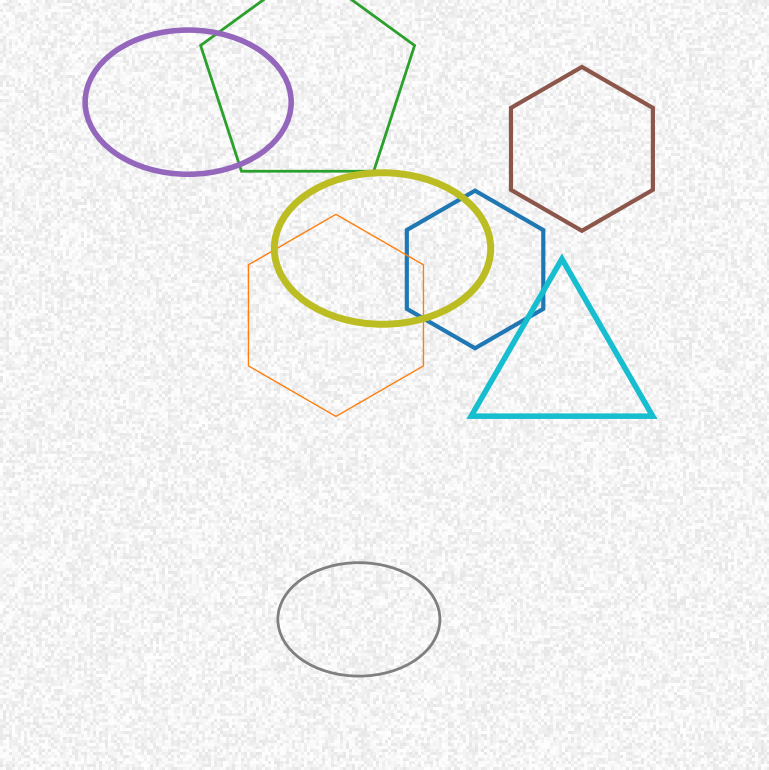[{"shape": "hexagon", "thickness": 1.5, "radius": 0.51, "center": [0.617, 0.65]}, {"shape": "hexagon", "thickness": 0.5, "radius": 0.66, "center": [0.436, 0.59]}, {"shape": "pentagon", "thickness": 1, "radius": 0.73, "center": [0.399, 0.896]}, {"shape": "oval", "thickness": 2, "radius": 0.67, "center": [0.244, 0.867]}, {"shape": "hexagon", "thickness": 1.5, "radius": 0.53, "center": [0.756, 0.807]}, {"shape": "oval", "thickness": 1, "radius": 0.53, "center": [0.466, 0.196]}, {"shape": "oval", "thickness": 2.5, "radius": 0.7, "center": [0.497, 0.677]}, {"shape": "triangle", "thickness": 2, "radius": 0.68, "center": [0.73, 0.528]}]